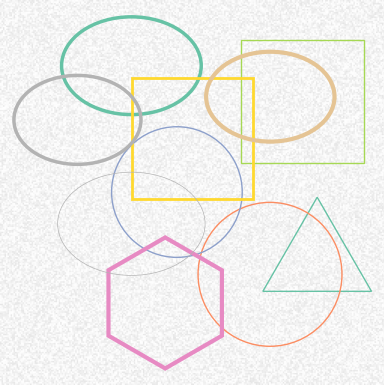[{"shape": "oval", "thickness": 2.5, "radius": 0.91, "center": [0.341, 0.829]}, {"shape": "triangle", "thickness": 1, "radius": 0.81, "center": [0.824, 0.325]}, {"shape": "circle", "thickness": 1, "radius": 0.93, "center": [0.701, 0.287]}, {"shape": "circle", "thickness": 1, "radius": 0.85, "center": [0.459, 0.501]}, {"shape": "hexagon", "thickness": 3, "radius": 0.85, "center": [0.429, 0.213]}, {"shape": "square", "thickness": 1, "radius": 0.8, "center": [0.786, 0.736]}, {"shape": "square", "thickness": 2, "radius": 0.78, "center": [0.5, 0.64]}, {"shape": "oval", "thickness": 3, "radius": 0.83, "center": [0.702, 0.749]}, {"shape": "oval", "thickness": 0.5, "radius": 0.96, "center": [0.341, 0.419]}, {"shape": "oval", "thickness": 2.5, "radius": 0.83, "center": [0.201, 0.689]}]